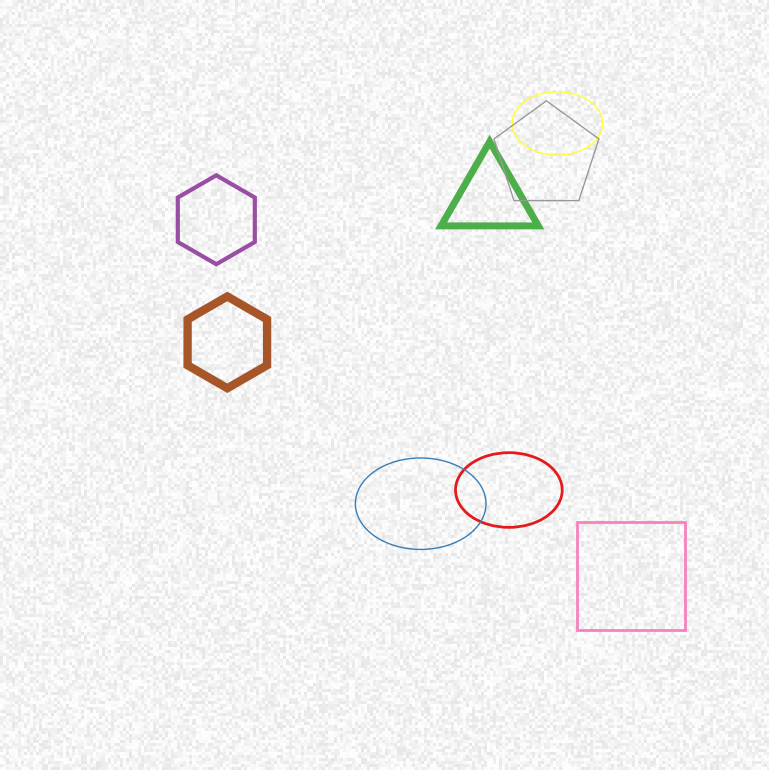[{"shape": "oval", "thickness": 1, "radius": 0.35, "center": [0.661, 0.364]}, {"shape": "oval", "thickness": 0.5, "radius": 0.42, "center": [0.546, 0.346]}, {"shape": "triangle", "thickness": 2.5, "radius": 0.36, "center": [0.636, 0.743]}, {"shape": "hexagon", "thickness": 1.5, "radius": 0.29, "center": [0.281, 0.715]}, {"shape": "oval", "thickness": 0.5, "radius": 0.29, "center": [0.724, 0.84]}, {"shape": "hexagon", "thickness": 3, "radius": 0.3, "center": [0.295, 0.555]}, {"shape": "square", "thickness": 1, "radius": 0.35, "center": [0.819, 0.252]}, {"shape": "pentagon", "thickness": 0.5, "radius": 0.36, "center": [0.71, 0.797]}]